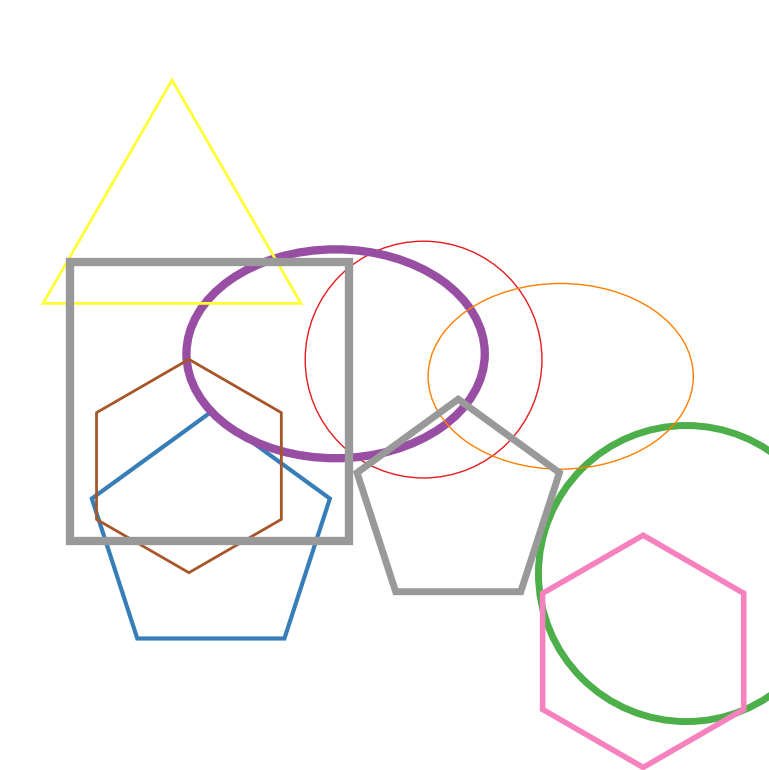[{"shape": "circle", "thickness": 0.5, "radius": 0.77, "center": [0.55, 0.533]}, {"shape": "pentagon", "thickness": 1.5, "radius": 0.81, "center": [0.274, 0.302]}, {"shape": "circle", "thickness": 2.5, "radius": 0.96, "center": [0.892, 0.255]}, {"shape": "oval", "thickness": 3, "radius": 0.97, "center": [0.436, 0.541]}, {"shape": "oval", "thickness": 0.5, "radius": 0.86, "center": [0.728, 0.511]}, {"shape": "triangle", "thickness": 1, "radius": 0.97, "center": [0.223, 0.703]}, {"shape": "hexagon", "thickness": 1, "radius": 0.69, "center": [0.245, 0.395]}, {"shape": "hexagon", "thickness": 2, "radius": 0.75, "center": [0.835, 0.154]}, {"shape": "square", "thickness": 3, "radius": 0.91, "center": [0.272, 0.479]}, {"shape": "pentagon", "thickness": 2.5, "radius": 0.69, "center": [0.595, 0.343]}]